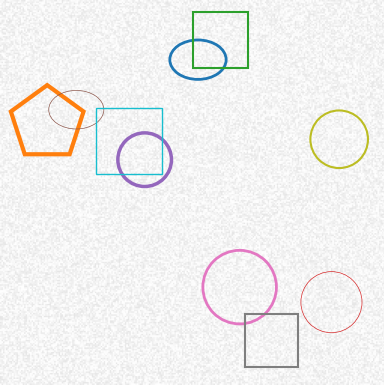[{"shape": "oval", "thickness": 2, "radius": 0.37, "center": [0.514, 0.845]}, {"shape": "pentagon", "thickness": 3, "radius": 0.5, "center": [0.123, 0.68]}, {"shape": "square", "thickness": 1.5, "radius": 0.36, "center": [0.573, 0.896]}, {"shape": "circle", "thickness": 0.5, "radius": 0.4, "center": [0.861, 0.215]}, {"shape": "circle", "thickness": 2.5, "radius": 0.35, "center": [0.376, 0.585]}, {"shape": "oval", "thickness": 0.5, "radius": 0.36, "center": [0.198, 0.715]}, {"shape": "circle", "thickness": 2, "radius": 0.48, "center": [0.622, 0.254]}, {"shape": "square", "thickness": 1.5, "radius": 0.35, "center": [0.705, 0.115]}, {"shape": "circle", "thickness": 1.5, "radius": 0.37, "center": [0.881, 0.638]}, {"shape": "square", "thickness": 1, "radius": 0.43, "center": [0.336, 0.633]}]